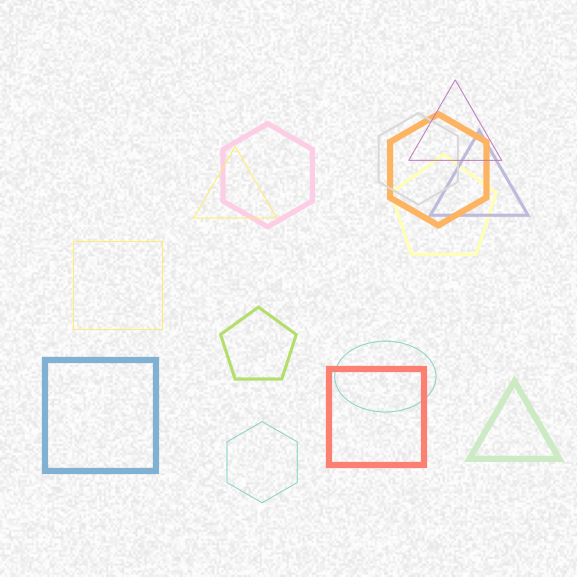[{"shape": "oval", "thickness": 0.5, "radius": 0.44, "center": [0.667, 0.347]}, {"shape": "hexagon", "thickness": 0.5, "radius": 0.35, "center": [0.454, 0.199]}, {"shape": "pentagon", "thickness": 1.5, "radius": 0.48, "center": [0.768, 0.636]}, {"shape": "triangle", "thickness": 1.5, "radius": 0.49, "center": [0.83, 0.675]}, {"shape": "square", "thickness": 3, "radius": 0.41, "center": [0.652, 0.277]}, {"shape": "square", "thickness": 3, "radius": 0.48, "center": [0.174, 0.28]}, {"shape": "hexagon", "thickness": 3, "radius": 0.48, "center": [0.759, 0.705]}, {"shape": "pentagon", "thickness": 1.5, "radius": 0.34, "center": [0.447, 0.398]}, {"shape": "hexagon", "thickness": 2.5, "radius": 0.45, "center": [0.464, 0.696]}, {"shape": "hexagon", "thickness": 1, "radius": 0.4, "center": [0.724, 0.724]}, {"shape": "triangle", "thickness": 0.5, "radius": 0.46, "center": [0.788, 0.768]}, {"shape": "triangle", "thickness": 3, "radius": 0.45, "center": [0.891, 0.249]}, {"shape": "square", "thickness": 0.5, "radius": 0.38, "center": [0.203, 0.506]}, {"shape": "triangle", "thickness": 0.5, "radius": 0.41, "center": [0.407, 0.663]}]